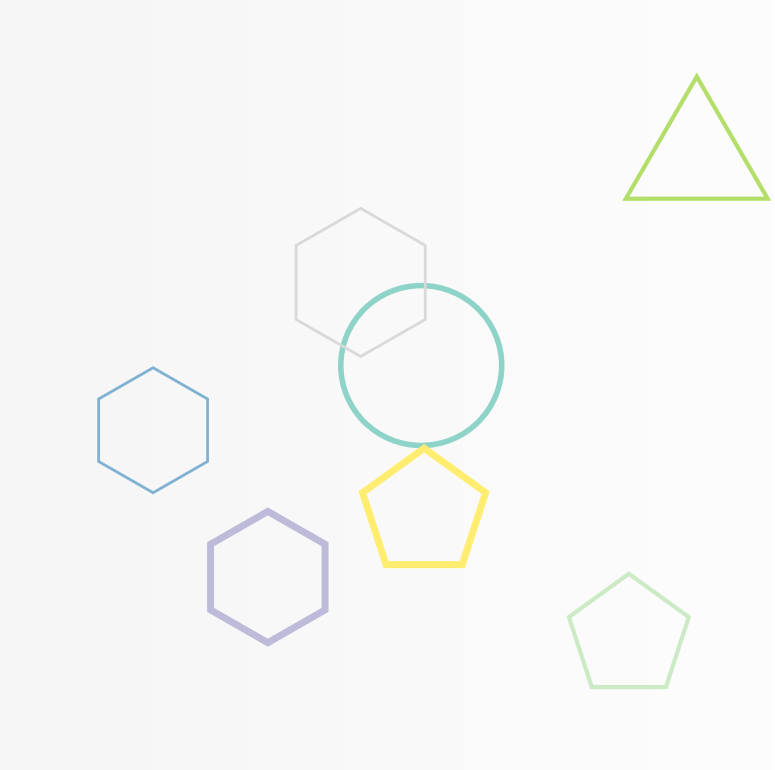[{"shape": "circle", "thickness": 2, "radius": 0.52, "center": [0.544, 0.525]}, {"shape": "hexagon", "thickness": 2.5, "radius": 0.43, "center": [0.346, 0.251]}, {"shape": "hexagon", "thickness": 1, "radius": 0.41, "center": [0.198, 0.441]}, {"shape": "triangle", "thickness": 1.5, "radius": 0.53, "center": [0.899, 0.795]}, {"shape": "hexagon", "thickness": 1, "radius": 0.48, "center": [0.465, 0.633]}, {"shape": "pentagon", "thickness": 1.5, "radius": 0.41, "center": [0.811, 0.174]}, {"shape": "pentagon", "thickness": 2.5, "radius": 0.42, "center": [0.547, 0.334]}]